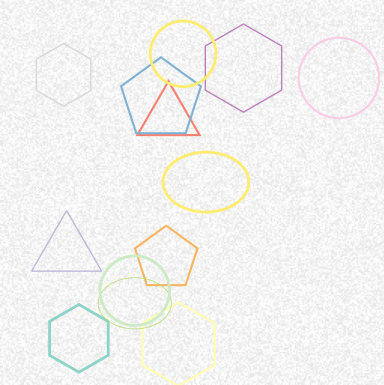[{"shape": "hexagon", "thickness": 2, "radius": 0.44, "center": [0.205, 0.121]}, {"shape": "hexagon", "thickness": 1.5, "radius": 0.54, "center": [0.464, 0.106]}, {"shape": "triangle", "thickness": 1, "radius": 0.52, "center": [0.173, 0.348]}, {"shape": "triangle", "thickness": 1.5, "radius": 0.47, "center": [0.438, 0.696]}, {"shape": "pentagon", "thickness": 1.5, "radius": 0.55, "center": [0.418, 0.742]}, {"shape": "pentagon", "thickness": 1.5, "radius": 0.43, "center": [0.432, 0.328]}, {"shape": "oval", "thickness": 0.5, "radius": 0.48, "center": [0.35, 0.212]}, {"shape": "circle", "thickness": 1.5, "radius": 0.52, "center": [0.88, 0.797]}, {"shape": "hexagon", "thickness": 1, "radius": 0.41, "center": [0.165, 0.806]}, {"shape": "hexagon", "thickness": 1, "radius": 0.57, "center": [0.632, 0.823]}, {"shape": "circle", "thickness": 2, "radius": 0.45, "center": [0.35, 0.245]}, {"shape": "circle", "thickness": 2, "radius": 0.43, "center": [0.476, 0.86]}, {"shape": "oval", "thickness": 2, "radius": 0.56, "center": [0.535, 0.527]}]